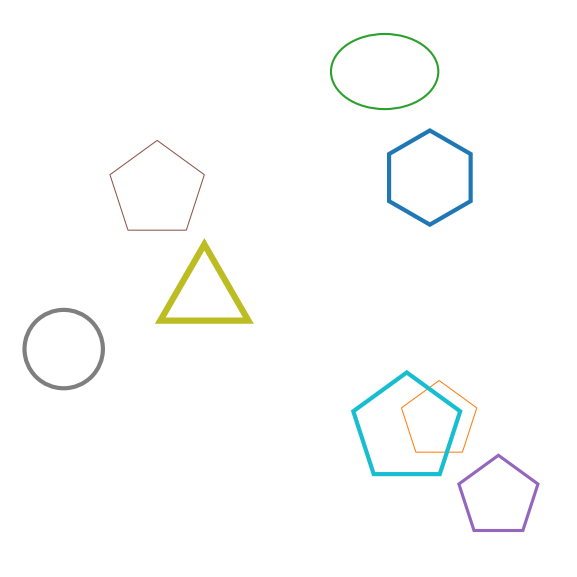[{"shape": "hexagon", "thickness": 2, "radius": 0.41, "center": [0.744, 0.692]}, {"shape": "pentagon", "thickness": 0.5, "radius": 0.34, "center": [0.76, 0.272]}, {"shape": "oval", "thickness": 1, "radius": 0.46, "center": [0.666, 0.875]}, {"shape": "pentagon", "thickness": 1.5, "radius": 0.36, "center": [0.863, 0.139]}, {"shape": "pentagon", "thickness": 0.5, "radius": 0.43, "center": [0.272, 0.67]}, {"shape": "circle", "thickness": 2, "radius": 0.34, "center": [0.11, 0.395]}, {"shape": "triangle", "thickness": 3, "radius": 0.44, "center": [0.354, 0.488]}, {"shape": "pentagon", "thickness": 2, "radius": 0.49, "center": [0.704, 0.257]}]